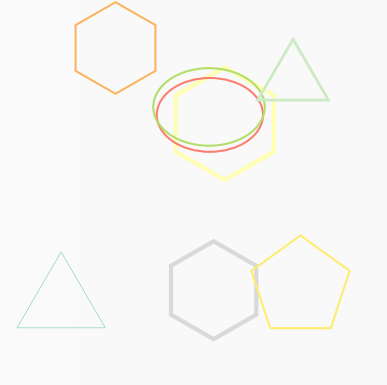[{"shape": "triangle", "thickness": 0.5, "radius": 0.66, "center": [0.158, 0.214]}, {"shape": "hexagon", "thickness": 3, "radius": 0.73, "center": [0.58, 0.679]}, {"shape": "oval", "thickness": 1.5, "radius": 0.68, "center": [0.542, 0.702]}, {"shape": "hexagon", "thickness": 1.5, "radius": 0.59, "center": [0.298, 0.875]}, {"shape": "oval", "thickness": 1.5, "radius": 0.72, "center": [0.539, 0.722]}, {"shape": "hexagon", "thickness": 3, "radius": 0.64, "center": [0.551, 0.246]}, {"shape": "triangle", "thickness": 2, "radius": 0.53, "center": [0.756, 0.793]}, {"shape": "pentagon", "thickness": 1.5, "radius": 0.67, "center": [0.776, 0.255]}]